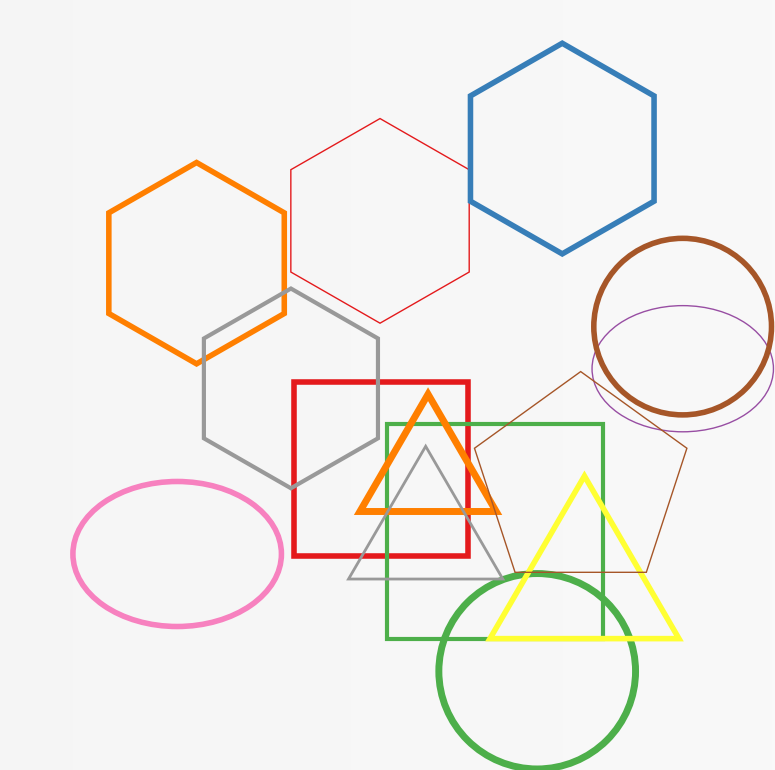[{"shape": "hexagon", "thickness": 0.5, "radius": 0.66, "center": [0.49, 0.713]}, {"shape": "square", "thickness": 2, "radius": 0.56, "center": [0.492, 0.391]}, {"shape": "hexagon", "thickness": 2, "radius": 0.68, "center": [0.725, 0.807]}, {"shape": "square", "thickness": 1.5, "radius": 0.7, "center": [0.639, 0.31]}, {"shape": "circle", "thickness": 2.5, "radius": 0.63, "center": [0.693, 0.128]}, {"shape": "oval", "thickness": 0.5, "radius": 0.59, "center": [0.881, 0.521]}, {"shape": "triangle", "thickness": 2.5, "radius": 0.51, "center": [0.552, 0.386]}, {"shape": "hexagon", "thickness": 2, "radius": 0.65, "center": [0.254, 0.658]}, {"shape": "triangle", "thickness": 2, "radius": 0.7, "center": [0.754, 0.241]}, {"shape": "pentagon", "thickness": 0.5, "radius": 0.72, "center": [0.749, 0.373]}, {"shape": "circle", "thickness": 2, "radius": 0.57, "center": [0.881, 0.576]}, {"shape": "oval", "thickness": 2, "radius": 0.67, "center": [0.229, 0.281]}, {"shape": "hexagon", "thickness": 1.5, "radius": 0.65, "center": [0.375, 0.496]}, {"shape": "triangle", "thickness": 1, "radius": 0.57, "center": [0.549, 0.305]}]